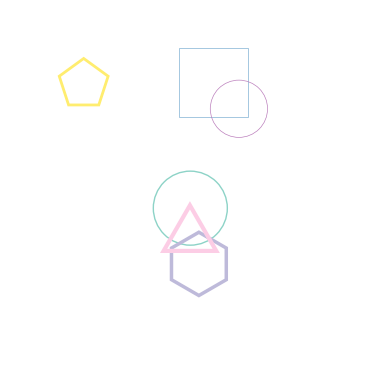[{"shape": "circle", "thickness": 1, "radius": 0.48, "center": [0.494, 0.459]}, {"shape": "hexagon", "thickness": 2.5, "radius": 0.41, "center": [0.517, 0.315]}, {"shape": "square", "thickness": 0.5, "radius": 0.45, "center": [0.554, 0.785]}, {"shape": "triangle", "thickness": 3, "radius": 0.39, "center": [0.493, 0.388]}, {"shape": "circle", "thickness": 0.5, "radius": 0.37, "center": [0.621, 0.718]}, {"shape": "pentagon", "thickness": 2, "radius": 0.33, "center": [0.217, 0.781]}]